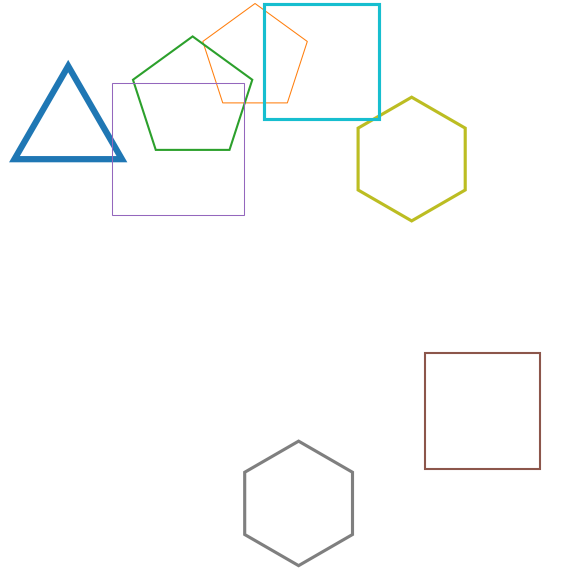[{"shape": "triangle", "thickness": 3, "radius": 0.54, "center": [0.118, 0.777]}, {"shape": "pentagon", "thickness": 0.5, "radius": 0.48, "center": [0.442, 0.898]}, {"shape": "pentagon", "thickness": 1, "radius": 0.54, "center": [0.334, 0.827]}, {"shape": "square", "thickness": 0.5, "radius": 0.57, "center": [0.308, 0.741]}, {"shape": "square", "thickness": 1, "radius": 0.5, "center": [0.835, 0.288]}, {"shape": "hexagon", "thickness": 1.5, "radius": 0.54, "center": [0.517, 0.127]}, {"shape": "hexagon", "thickness": 1.5, "radius": 0.54, "center": [0.713, 0.724]}, {"shape": "square", "thickness": 1.5, "radius": 0.5, "center": [0.556, 0.893]}]